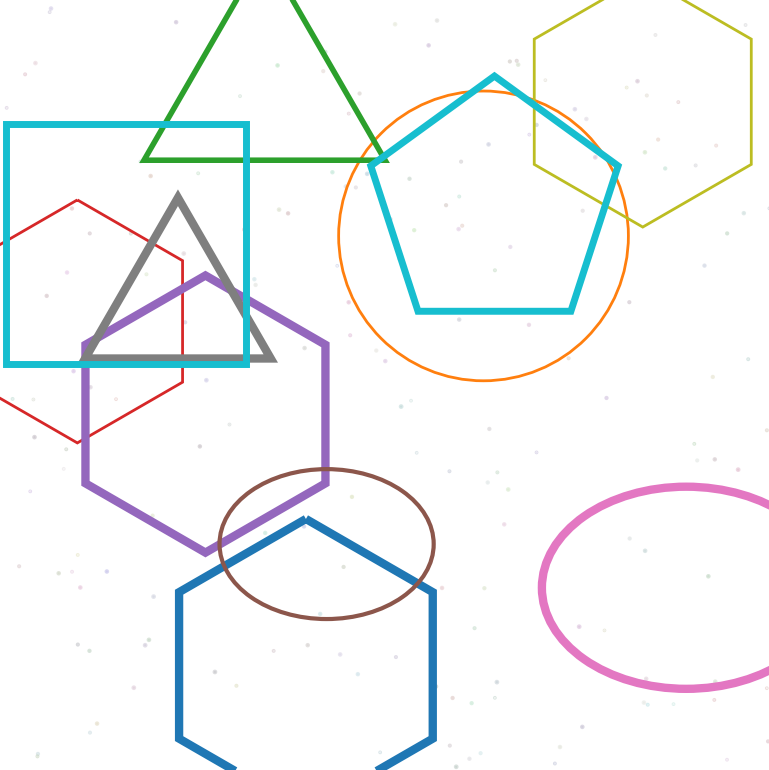[{"shape": "hexagon", "thickness": 3, "radius": 0.95, "center": [0.397, 0.136]}, {"shape": "circle", "thickness": 1, "radius": 0.94, "center": [0.628, 0.694]}, {"shape": "triangle", "thickness": 2, "radius": 0.9, "center": [0.344, 0.882]}, {"shape": "hexagon", "thickness": 1, "radius": 0.79, "center": [0.1, 0.583]}, {"shape": "hexagon", "thickness": 3, "radius": 0.9, "center": [0.267, 0.462]}, {"shape": "oval", "thickness": 1.5, "radius": 0.7, "center": [0.424, 0.293]}, {"shape": "oval", "thickness": 3, "radius": 0.94, "center": [0.891, 0.237]}, {"shape": "triangle", "thickness": 3, "radius": 0.7, "center": [0.231, 0.604]}, {"shape": "hexagon", "thickness": 1, "radius": 0.81, "center": [0.835, 0.868]}, {"shape": "square", "thickness": 2.5, "radius": 0.78, "center": [0.164, 0.684]}, {"shape": "pentagon", "thickness": 2.5, "radius": 0.84, "center": [0.642, 0.732]}]